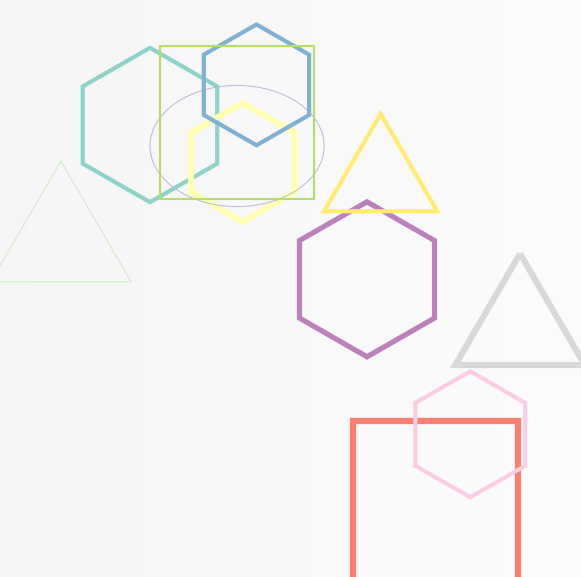[{"shape": "hexagon", "thickness": 2, "radius": 0.67, "center": [0.258, 0.783]}, {"shape": "hexagon", "thickness": 3, "radius": 0.51, "center": [0.418, 0.718]}, {"shape": "oval", "thickness": 0.5, "radius": 0.75, "center": [0.408, 0.746]}, {"shape": "square", "thickness": 3, "radius": 0.71, "center": [0.749, 0.128]}, {"shape": "hexagon", "thickness": 2, "radius": 0.52, "center": [0.441, 0.852]}, {"shape": "square", "thickness": 1, "radius": 0.66, "center": [0.408, 0.787]}, {"shape": "hexagon", "thickness": 2, "radius": 0.55, "center": [0.809, 0.247]}, {"shape": "triangle", "thickness": 3, "radius": 0.64, "center": [0.895, 0.431]}, {"shape": "hexagon", "thickness": 2.5, "radius": 0.67, "center": [0.631, 0.515]}, {"shape": "triangle", "thickness": 0.5, "radius": 0.7, "center": [0.105, 0.581]}, {"shape": "triangle", "thickness": 2, "radius": 0.56, "center": [0.655, 0.69]}]